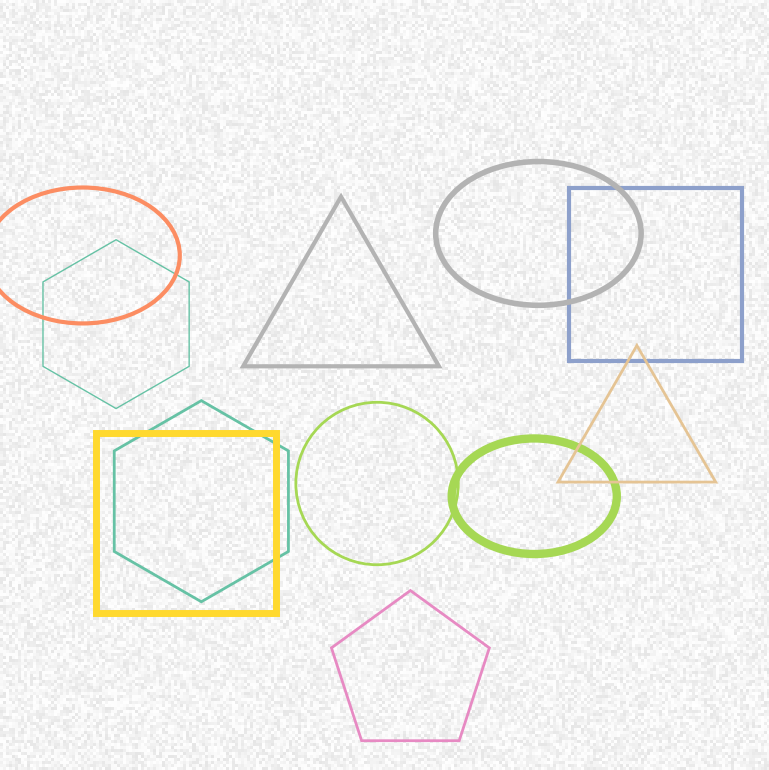[{"shape": "hexagon", "thickness": 1, "radius": 0.65, "center": [0.261, 0.349]}, {"shape": "hexagon", "thickness": 0.5, "radius": 0.55, "center": [0.151, 0.579]}, {"shape": "oval", "thickness": 1.5, "radius": 0.63, "center": [0.107, 0.668]}, {"shape": "square", "thickness": 1.5, "radius": 0.56, "center": [0.851, 0.644]}, {"shape": "pentagon", "thickness": 1, "radius": 0.54, "center": [0.533, 0.125]}, {"shape": "oval", "thickness": 3, "radius": 0.54, "center": [0.694, 0.356]}, {"shape": "circle", "thickness": 1, "radius": 0.53, "center": [0.49, 0.372]}, {"shape": "square", "thickness": 2.5, "radius": 0.59, "center": [0.242, 0.321]}, {"shape": "triangle", "thickness": 1, "radius": 0.59, "center": [0.827, 0.433]}, {"shape": "triangle", "thickness": 1.5, "radius": 0.73, "center": [0.443, 0.598]}, {"shape": "oval", "thickness": 2, "radius": 0.67, "center": [0.699, 0.697]}]